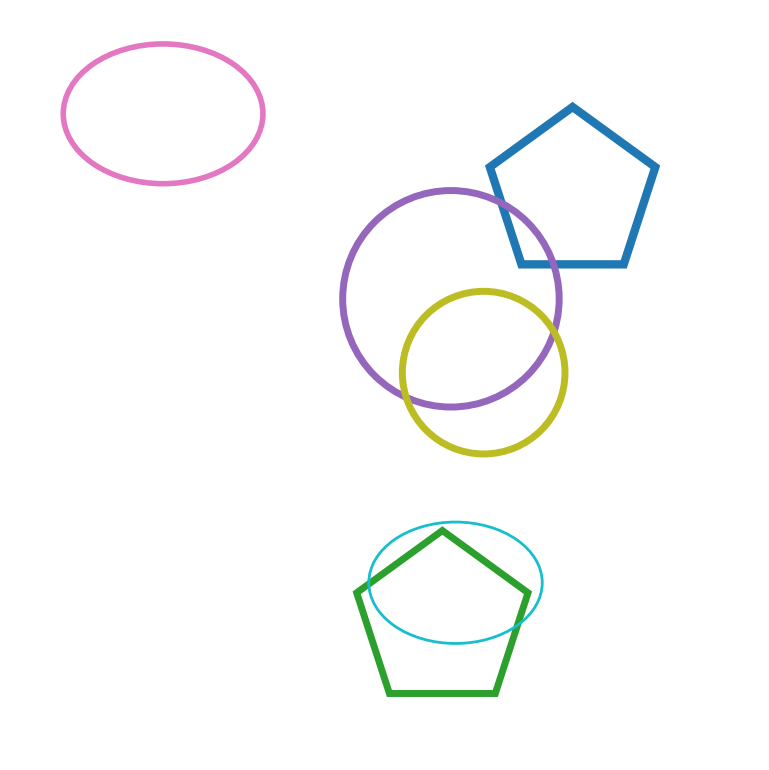[{"shape": "pentagon", "thickness": 3, "radius": 0.56, "center": [0.744, 0.748]}, {"shape": "pentagon", "thickness": 2.5, "radius": 0.58, "center": [0.574, 0.194]}, {"shape": "circle", "thickness": 2.5, "radius": 0.7, "center": [0.586, 0.612]}, {"shape": "oval", "thickness": 2, "radius": 0.65, "center": [0.212, 0.852]}, {"shape": "circle", "thickness": 2.5, "radius": 0.53, "center": [0.628, 0.516]}, {"shape": "oval", "thickness": 1, "radius": 0.56, "center": [0.592, 0.243]}]